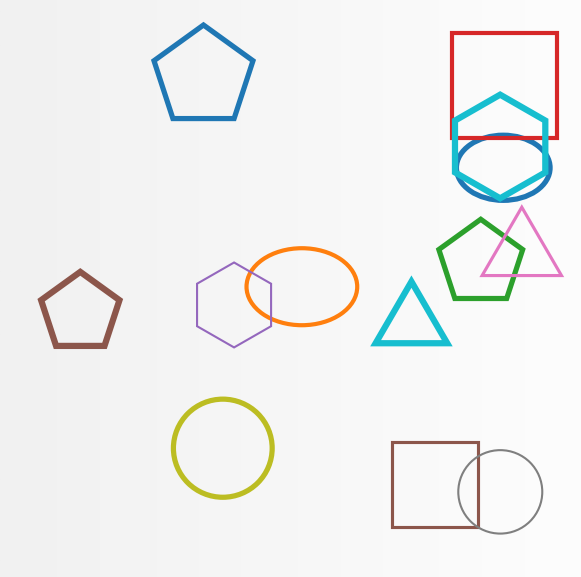[{"shape": "pentagon", "thickness": 2.5, "radius": 0.45, "center": [0.35, 0.866]}, {"shape": "oval", "thickness": 2.5, "radius": 0.4, "center": [0.866, 0.709]}, {"shape": "oval", "thickness": 2, "radius": 0.48, "center": [0.519, 0.503]}, {"shape": "pentagon", "thickness": 2.5, "radius": 0.38, "center": [0.827, 0.544]}, {"shape": "square", "thickness": 2, "radius": 0.45, "center": [0.868, 0.851]}, {"shape": "hexagon", "thickness": 1, "radius": 0.37, "center": [0.403, 0.471]}, {"shape": "pentagon", "thickness": 3, "radius": 0.35, "center": [0.138, 0.457]}, {"shape": "square", "thickness": 1.5, "radius": 0.37, "center": [0.748, 0.16]}, {"shape": "triangle", "thickness": 1.5, "radius": 0.39, "center": [0.898, 0.561]}, {"shape": "circle", "thickness": 1, "radius": 0.36, "center": [0.861, 0.147]}, {"shape": "circle", "thickness": 2.5, "radius": 0.42, "center": [0.383, 0.223]}, {"shape": "triangle", "thickness": 3, "radius": 0.36, "center": [0.708, 0.44]}, {"shape": "hexagon", "thickness": 3, "radius": 0.45, "center": [0.86, 0.745]}]